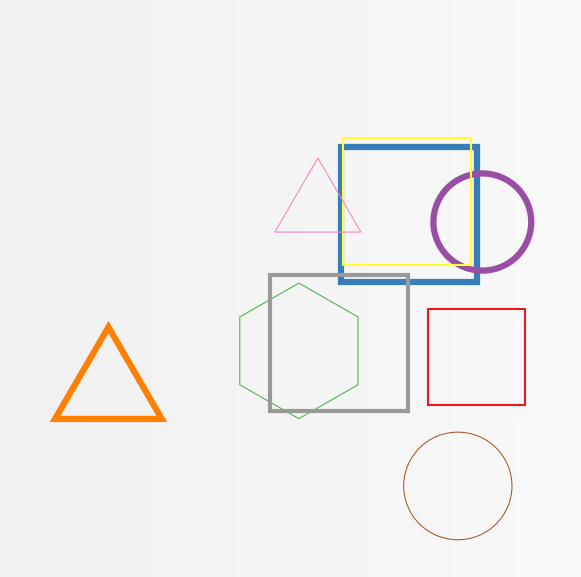[{"shape": "square", "thickness": 1, "radius": 0.42, "center": [0.82, 0.381]}, {"shape": "square", "thickness": 3, "radius": 0.58, "center": [0.703, 0.628]}, {"shape": "hexagon", "thickness": 0.5, "radius": 0.59, "center": [0.514, 0.392]}, {"shape": "circle", "thickness": 3, "radius": 0.42, "center": [0.83, 0.615]}, {"shape": "triangle", "thickness": 3, "radius": 0.53, "center": [0.187, 0.327]}, {"shape": "square", "thickness": 1, "radius": 0.55, "center": [0.7, 0.651]}, {"shape": "circle", "thickness": 0.5, "radius": 0.47, "center": [0.788, 0.158]}, {"shape": "triangle", "thickness": 0.5, "radius": 0.43, "center": [0.547, 0.64]}, {"shape": "square", "thickness": 2, "radius": 0.59, "center": [0.583, 0.405]}]